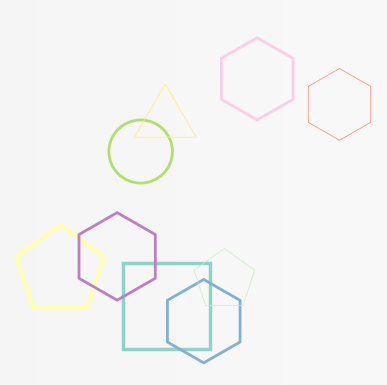[{"shape": "square", "thickness": 2.5, "radius": 0.56, "center": [0.429, 0.205]}, {"shape": "pentagon", "thickness": 3, "radius": 0.59, "center": [0.156, 0.297]}, {"shape": "hexagon", "thickness": 0.5, "radius": 0.47, "center": [0.876, 0.729]}, {"shape": "hexagon", "thickness": 2, "radius": 0.54, "center": [0.526, 0.166]}, {"shape": "circle", "thickness": 2, "radius": 0.41, "center": [0.363, 0.606]}, {"shape": "hexagon", "thickness": 2, "radius": 0.53, "center": [0.664, 0.795]}, {"shape": "hexagon", "thickness": 2, "radius": 0.57, "center": [0.302, 0.334]}, {"shape": "pentagon", "thickness": 0.5, "radius": 0.41, "center": [0.579, 0.273]}, {"shape": "triangle", "thickness": 0.5, "radius": 0.46, "center": [0.427, 0.69]}]